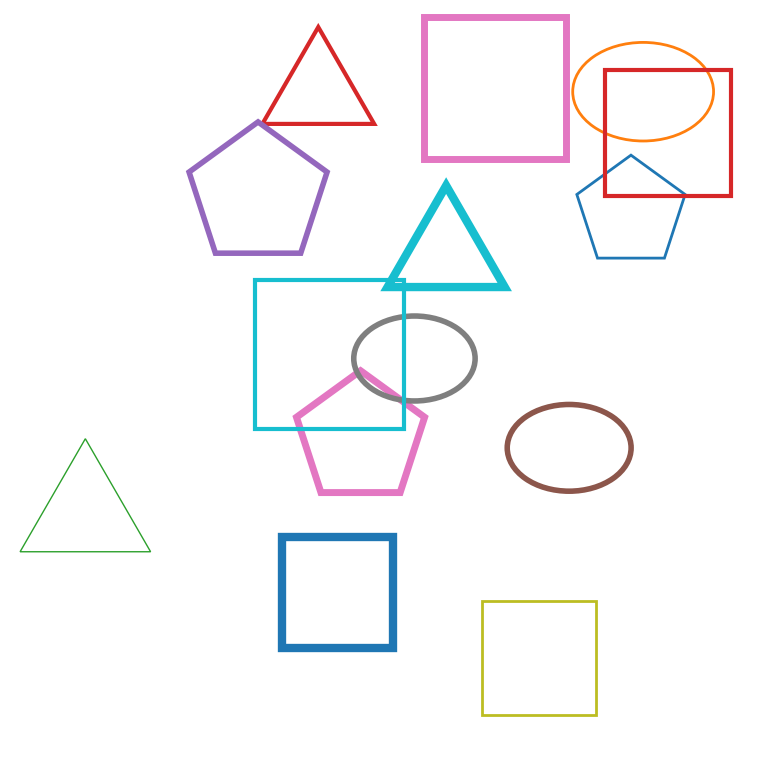[{"shape": "square", "thickness": 3, "radius": 0.36, "center": [0.438, 0.231]}, {"shape": "pentagon", "thickness": 1, "radius": 0.37, "center": [0.819, 0.725]}, {"shape": "oval", "thickness": 1, "radius": 0.46, "center": [0.835, 0.881]}, {"shape": "triangle", "thickness": 0.5, "radius": 0.49, "center": [0.111, 0.332]}, {"shape": "triangle", "thickness": 1.5, "radius": 0.42, "center": [0.413, 0.881]}, {"shape": "square", "thickness": 1.5, "radius": 0.41, "center": [0.867, 0.827]}, {"shape": "pentagon", "thickness": 2, "radius": 0.47, "center": [0.335, 0.747]}, {"shape": "oval", "thickness": 2, "radius": 0.4, "center": [0.739, 0.418]}, {"shape": "pentagon", "thickness": 2.5, "radius": 0.44, "center": [0.468, 0.431]}, {"shape": "square", "thickness": 2.5, "radius": 0.46, "center": [0.643, 0.886]}, {"shape": "oval", "thickness": 2, "radius": 0.39, "center": [0.538, 0.534]}, {"shape": "square", "thickness": 1, "radius": 0.37, "center": [0.7, 0.145]}, {"shape": "triangle", "thickness": 3, "radius": 0.44, "center": [0.579, 0.671]}, {"shape": "square", "thickness": 1.5, "radius": 0.48, "center": [0.428, 0.54]}]